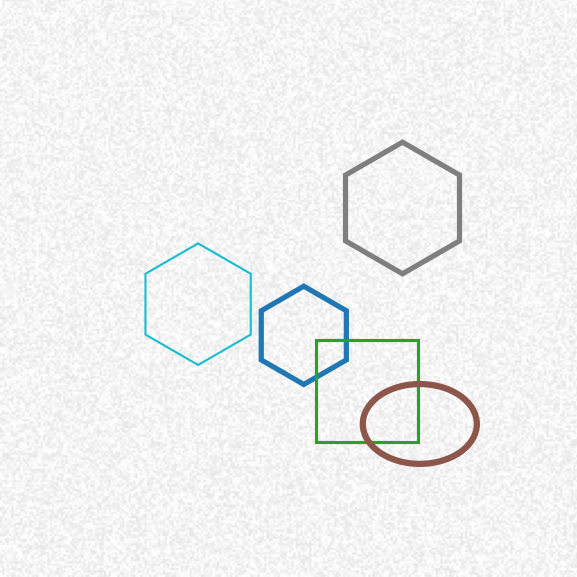[{"shape": "hexagon", "thickness": 2.5, "radius": 0.43, "center": [0.526, 0.418]}, {"shape": "square", "thickness": 1.5, "radius": 0.44, "center": [0.636, 0.322]}, {"shape": "oval", "thickness": 3, "radius": 0.49, "center": [0.727, 0.265]}, {"shape": "hexagon", "thickness": 2.5, "radius": 0.57, "center": [0.697, 0.639]}, {"shape": "hexagon", "thickness": 1, "radius": 0.53, "center": [0.343, 0.472]}]